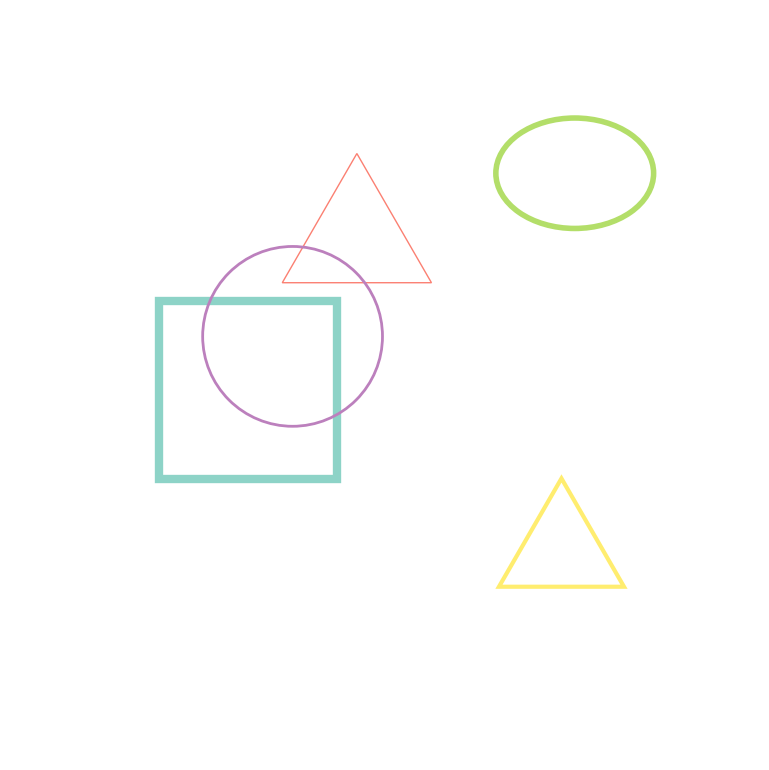[{"shape": "square", "thickness": 3, "radius": 0.58, "center": [0.322, 0.493]}, {"shape": "triangle", "thickness": 0.5, "radius": 0.56, "center": [0.463, 0.689]}, {"shape": "oval", "thickness": 2, "radius": 0.51, "center": [0.746, 0.775]}, {"shape": "circle", "thickness": 1, "radius": 0.58, "center": [0.38, 0.563]}, {"shape": "triangle", "thickness": 1.5, "radius": 0.47, "center": [0.729, 0.285]}]